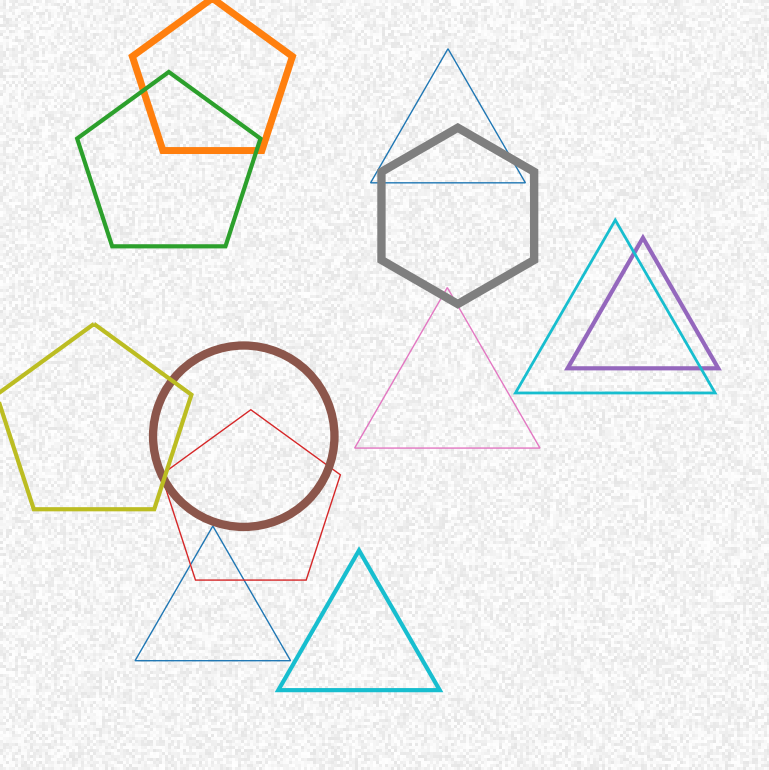[{"shape": "triangle", "thickness": 0.5, "radius": 0.58, "center": [0.582, 0.821]}, {"shape": "triangle", "thickness": 0.5, "radius": 0.58, "center": [0.276, 0.2]}, {"shape": "pentagon", "thickness": 2.5, "radius": 0.55, "center": [0.276, 0.893]}, {"shape": "pentagon", "thickness": 1.5, "radius": 0.63, "center": [0.219, 0.781]}, {"shape": "pentagon", "thickness": 0.5, "radius": 0.61, "center": [0.326, 0.346]}, {"shape": "triangle", "thickness": 1.5, "radius": 0.56, "center": [0.835, 0.578]}, {"shape": "circle", "thickness": 3, "radius": 0.59, "center": [0.317, 0.433]}, {"shape": "triangle", "thickness": 0.5, "radius": 0.69, "center": [0.581, 0.488]}, {"shape": "hexagon", "thickness": 3, "radius": 0.57, "center": [0.595, 0.72]}, {"shape": "pentagon", "thickness": 1.5, "radius": 0.67, "center": [0.122, 0.446]}, {"shape": "triangle", "thickness": 1, "radius": 0.75, "center": [0.799, 0.565]}, {"shape": "triangle", "thickness": 1.5, "radius": 0.61, "center": [0.466, 0.164]}]